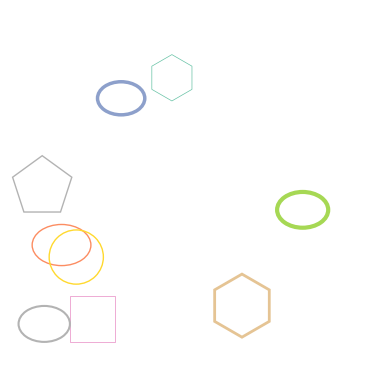[{"shape": "hexagon", "thickness": 0.5, "radius": 0.3, "center": [0.446, 0.798]}, {"shape": "oval", "thickness": 1, "radius": 0.38, "center": [0.16, 0.364]}, {"shape": "oval", "thickness": 2.5, "radius": 0.31, "center": [0.315, 0.745]}, {"shape": "square", "thickness": 0.5, "radius": 0.3, "center": [0.24, 0.172]}, {"shape": "oval", "thickness": 3, "radius": 0.33, "center": [0.786, 0.455]}, {"shape": "circle", "thickness": 1, "radius": 0.35, "center": [0.198, 0.332]}, {"shape": "hexagon", "thickness": 2, "radius": 0.41, "center": [0.628, 0.206]}, {"shape": "pentagon", "thickness": 1, "radius": 0.4, "center": [0.11, 0.515]}, {"shape": "oval", "thickness": 1.5, "radius": 0.33, "center": [0.115, 0.159]}]